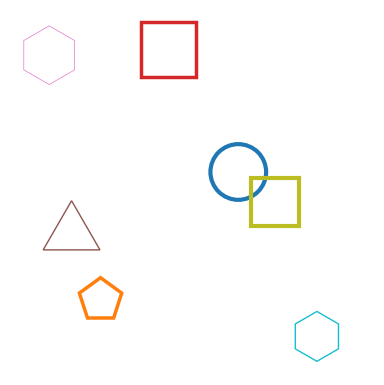[{"shape": "circle", "thickness": 3, "radius": 0.36, "center": [0.619, 0.553]}, {"shape": "pentagon", "thickness": 2.5, "radius": 0.29, "center": [0.261, 0.221]}, {"shape": "square", "thickness": 2.5, "radius": 0.36, "center": [0.437, 0.871]}, {"shape": "triangle", "thickness": 1, "radius": 0.43, "center": [0.186, 0.394]}, {"shape": "hexagon", "thickness": 0.5, "radius": 0.38, "center": [0.128, 0.857]}, {"shape": "square", "thickness": 3, "radius": 0.31, "center": [0.713, 0.474]}, {"shape": "hexagon", "thickness": 1, "radius": 0.32, "center": [0.823, 0.126]}]